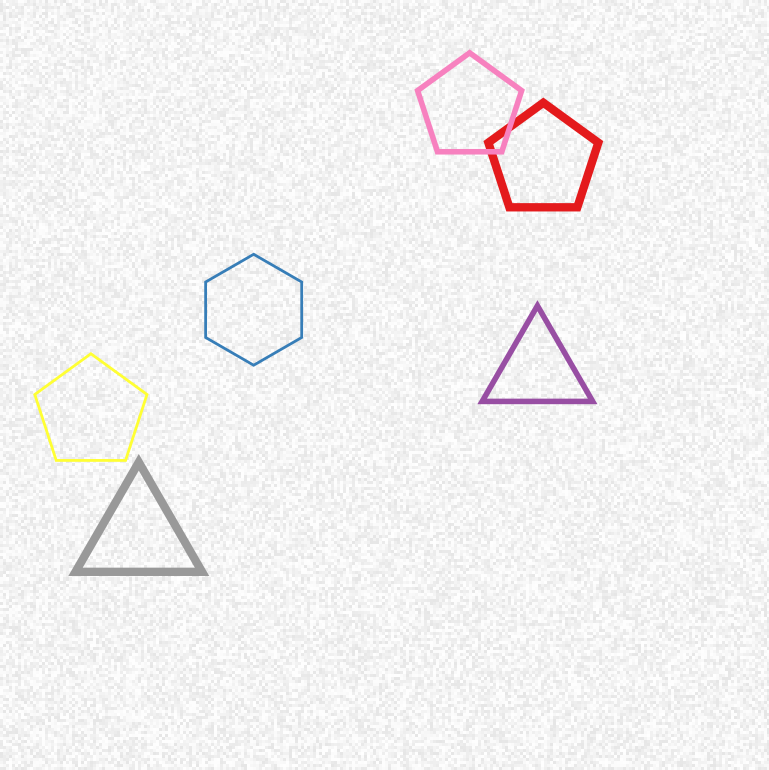[{"shape": "pentagon", "thickness": 3, "radius": 0.38, "center": [0.706, 0.792]}, {"shape": "hexagon", "thickness": 1, "radius": 0.36, "center": [0.329, 0.598]}, {"shape": "triangle", "thickness": 2, "radius": 0.41, "center": [0.698, 0.52]}, {"shape": "pentagon", "thickness": 1, "radius": 0.38, "center": [0.118, 0.464]}, {"shape": "pentagon", "thickness": 2, "radius": 0.36, "center": [0.61, 0.86]}, {"shape": "triangle", "thickness": 3, "radius": 0.47, "center": [0.18, 0.305]}]